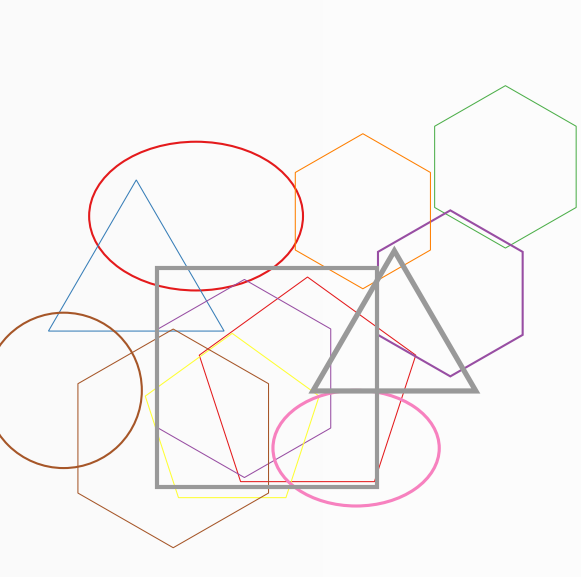[{"shape": "oval", "thickness": 1, "radius": 0.92, "center": [0.337, 0.625]}, {"shape": "pentagon", "thickness": 0.5, "radius": 0.98, "center": [0.529, 0.324]}, {"shape": "triangle", "thickness": 0.5, "radius": 0.87, "center": [0.234, 0.513]}, {"shape": "hexagon", "thickness": 0.5, "radius": 0.7, "center": [0.87, 0.71]}, {"shape": "hexagon", "thickness": 0.5, "radius": 0.86, "center": [0.42, 0.344]}, {"shape": "hexagon", "thickness": 1, "radius": 0.72, "center": [0.775, 0.491]}, {"shape": "hexagon", "thickness": 0.5, "radius": 0.67, "center": [0.624, 0.633]}, {"shape": "pentagon", "thickness": 0.5, "radius": 0.79, "center": [0.399, 0.265]}, {"shape": "hexagon", "thickness": 0.5, "radius": 0.95, "center": [0.298, 0.24]}, {"shape": "circle", "thickness": 1, "radius": 0.67, "center": [0.109, 0.323]}, {"shape": "oval", "thickness": 1.5, "radius": 0.72, "center": [0.613, 0.223]}, {"shape": "square", "thickness": 2, "radius": 0.94, "center": [0.459, 0.345]}, {"shape": "triangle", "thickness": 2.5, "radius": 0.81, "center": [0.678, 0.403]}]